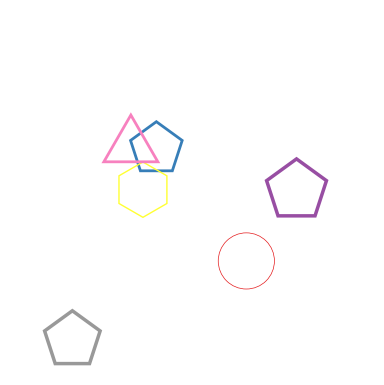[{"shape": "circle", "thickness": 0.5, "radius": 0.36, "center": [0.64, 0.322]}, {"shape": "pentagon", "thickness": 2, "radius": 0.35, "center": [0.406, 0.613]}, {"shape": "pentagon", "thickness": 2.5, "radius": 0.41, "center": [0.77, 0.505]}, {"shape": "hexagon", "thickness": 1, "radius": 0.36, "center": [0.371, 0.507]}, {"shape": "triangle", "thickness": 2, "radius": 0.4, "center": [0.34, 0.62]}, {"shape": "pentagon", "thickness": 2.5, "radius": 0.38, "center": [0.188, 0.117]}]